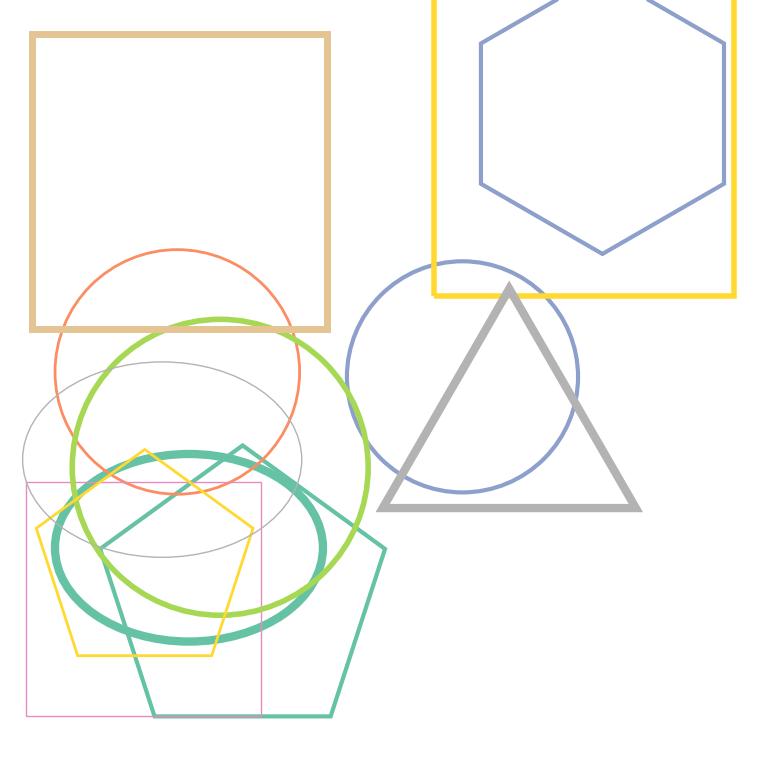[{"shape": "pentagon", "thickness": 1.5, "radius": 0.97, "center": [0.315, 0.227]}, {"shape": "oval", "thickness": 3, "radius": 0.87, "center": [0.245, 0.289]}, {"shape": "circle", "thickness": 1, "radius": 0.79, "center": [0.23, 0.517]}, {"shape": "hexagon", "thickness": 1.5, "radius": 0.91, "center": [0.782, 0.852]}, {"shape": "circle", "thickness": 1.5, "radius": 0.75, "center": [0.601, 0.511]}, {"shape": "square", "thickness": 0.5, "radius": 0.76, "center": [0.186, 0.222]}, {"shape": "circle", "thickness": 2, "radius": 0.96, "center": [0.286, 0.393]}, {"shape": "square", "thickness": 2, "radius": 0.97, "center": [0.758, 0.81]}, {"shape": "pentagon", "thickness": 1, "radius": 0.74, "center": [0.188, 0.268]}, {"shape": "square", "thickness": 2.5, "radius": 0.96, "center": [0.233, 0.765]}, {"shape": "oval", "thickness": 0.5, "radius": 0.91, "center": [0.211, 0.403]}, {"shape": "triangle", "thickness": 3, "radius": 0.95, "center": [0.661, 0.435]}]